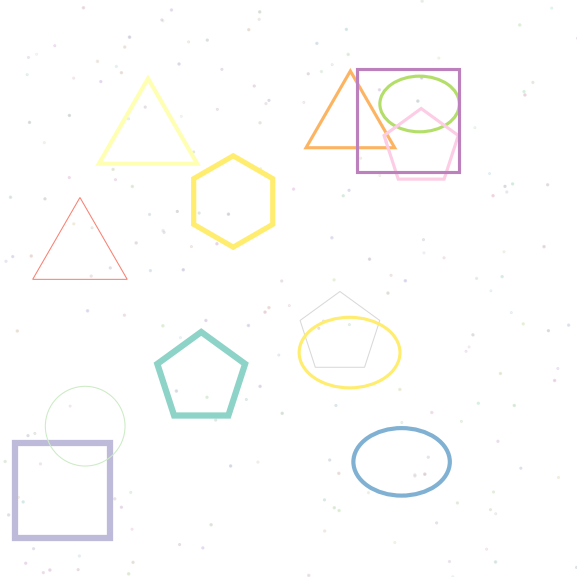[{"shape": "pentagon", "thickness": 3, "radius": 0.4, "center": [0.348, 0.344]}, {"shape": "triangle", "thickness": 2, "radius": 0.49, "center": [0.256, 0.765]}, {"shape": "square", "thickness": 3, "radius": 0.41, "center": [0.108, 0.15]}, {"shape": "triangle", "thickness": 0.5, "radius": 0.47, "center": [0.138, 0.563]}, {"shape": "oval", "thickness": 2, "radius": 0.42, "center": [0.695, 0.199]}, {"shape": "triangle", "thickness": 1.5, "radius": 0.44, "center": [0.607, 0.788]}, {"shape": "oval", "thickness": 1.5, "radius": 0.34, "center": [0.727, 0.819]}, {"shape": "pentagon", "thickness": 1.5, "radius": 0.34, "center": [0.729, 0.744]}, {"shape": "pentagon", "thickness": 0.5, "radius": 0.36, "center": [0.589, 0.422]}, {"shape": "square", "thickness": 1.5, "radius": 0.44, "center": [0.706, 0.791]}, {"shape": "circle", "thickness": 0.5, "radius": 0.35, "center": [0.147, 0.261]}, {"shape": "oval", "thickness": 1.5, "radius": 0.44, "center": [0.605, 0.389]}, {"shape": "hexagon", "thickness": 2.5, "radius": 0.4, "center": [0.404, 0.65]}]